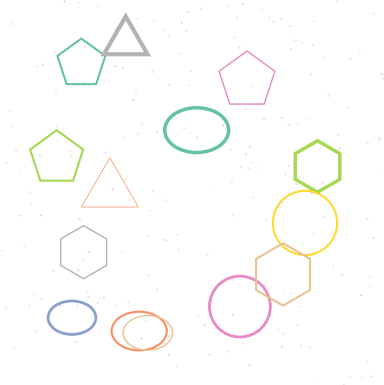[{"shape": "oval", "thickness": 2.5, "radius": 0.42, "center": [0.511, 0.662]}, {"shape": "pentagon", "thickness": 1.5, "radius": 0.33, "center": [0.211, 0.834]}, {"shape": "triangle", "thickness": 0.5, "radius": 0.43, "center": [0.285, 0.505]}, {"shape": "oval", "thickness": 1.5, "radius": 0.36, "center": [0.362, 0.14]}, {"shape": "oval", "thickness": 2, "radius": 0.31, "center": [0.187, 0.175]}, {"shape": "pentagon", "thickness": 1, "radius": 0.38, "center": [0.641, 0.791]}, {"shape": "circle", "thickness": 2, "radius": 0.4, "center": [0.623, 0.204]}, {"shape": "pentagon", "thickness": 1.5, "radius": 0.36, "center": [0.147, 0.589]}, {"shape": "hexagon", "thickness": 2.5, "radius": 0.33, "center": [0.825, 0.568]}, {"shape": "circle", "thickness": 1.5, "radius": 0.42, "center": [0.792, 0.421]}, {"shape": "hexagon", "thickness": 1.5, "radius": 0.4, "center": [0.735, 0.287]}, {"shape": "oval", "thickness": 1, "radius": 0.32, "center": [0.384, 0.135]}, {"shape": "hexagon", "thickness": 1, "radius": 0.34, "center": [0.217, 0.345]}, {"shape": "triangle", "thickness": 3, "radius": 0.33, "center": [0.327, 0.892]}]